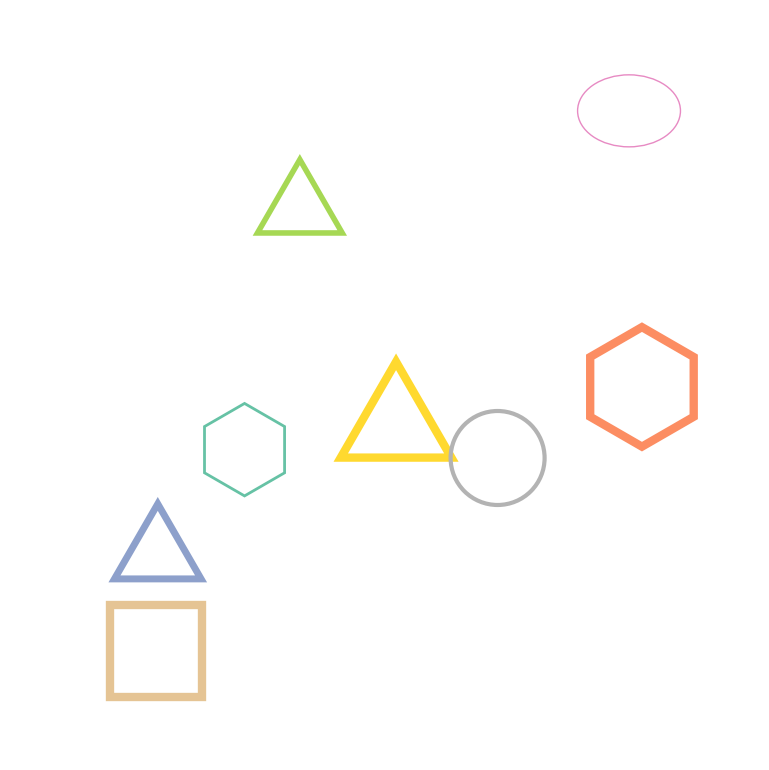[{"shape": "hexagon", "thickness": 1, "radius": 0.3, "center": [0.318, 0.416]}, {"shape": "hexagon", "thickness": 3, "radius": 0.39, "center": [0.834, 0.498]}, {"shape": "triangle", "thickness": 2.5, "radius": 0.32, "center": [0.205, 0.281]}, {"shape": "oval", "thickness": 0.5, "radius": 0.33, "center": [0.817, 0.856]}, {"shape": "triangle", "thickness": 2, "radius": 0.32, "center": [0.389, 0.729]}, {"shape": "triangle", "thickness": 3, "radius": 0.41, "center": [0.514, 0.447]}, {"shape": "square", "thickness": 3, "radius": 0.3, "center": [0.203, 0.154]}, {"shape": "circle", "thickness": 1.5, "radius": 0.31, "center": [0.646, 0.405]}]